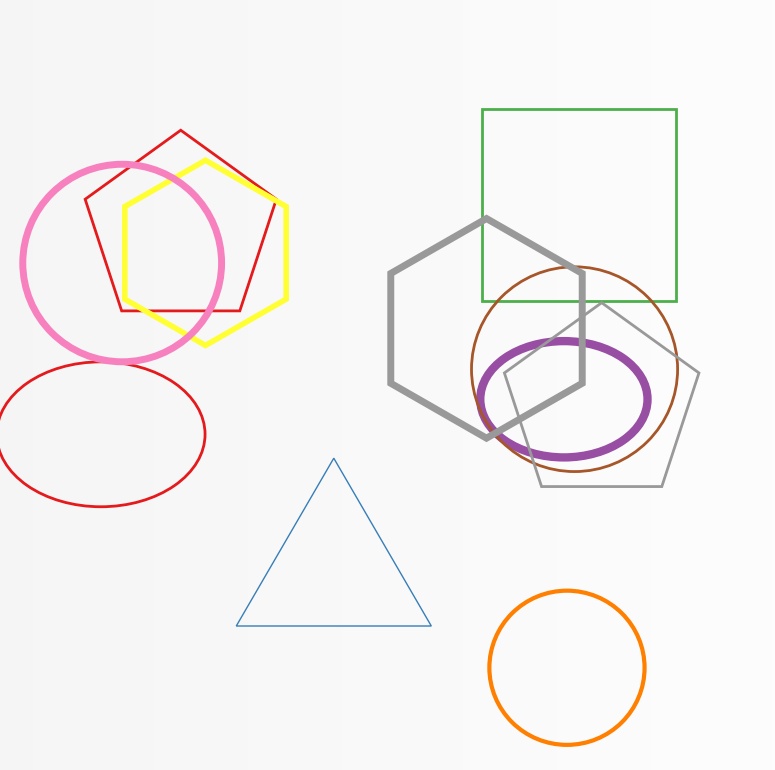[{"shape": "pentagon", "thickness": 1, "radius": 0.65, "center": [0.233, 0.701]}, {"shape": "oval", "thickness": 1, "radius": 0.67, "center": [0.13, 0.436]}, {"shape": "triangle", "thickness": 0.5, "radius": 0.73, "center": [0.431, 0.26]}, {"shape": "square", "thickness": 1, "radius": 0.63, "center": [0.747, 0.734]}, {"shape": "oval", "thickness": 3, "radius": 0.54, "center": [0.728, 0.481]}, {"shape": "circle", "thickness": 1.5, "radius": 0.5, "center": [0.732, 0.133]}, {"shape": "hexagon", "thickness": 2, "radius": 0.6, "center": [0.265, 0.672]}, {"shape": "circle", "thickness": 1, "radius": 0.66, "center": [0.741, 0.521]}, {"shape": "circle", "thickness": 2.5, "radius": 0.64, "center": [0.158, 0.658]}, {"shape": "pentagon", "thickness": 1, "radius": 0.66, "center": [0.776, 0.475]}, {"shape": "hexagon", "thickness": 2.5, "radius": 0.71, "center": [0.628, 0.574]}]